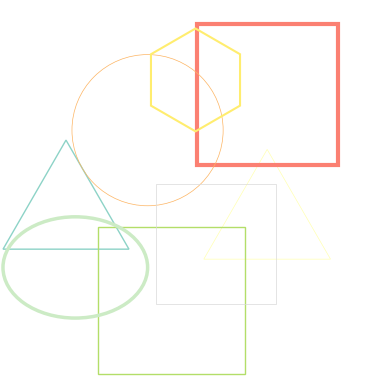[{"shape": "triangle", "thickness": 1, "radius": 0.94, "center": [0.171, 0.447]}, {"shape": "triangle", "thickness": 0.5, "radius": 0.95, "center": [0.694, 0.422]}, {"shape": "square", "thickness": 3, "radius": 0.91, "center": [0.696, 0.755]}, {"shape": "circle", "thickness": 0.5, "radius": 0.98, "center": [0.383, 0.662]}, {"shape": "square", "thickness": 1, "radius": 0.95, "center": [0.445, 0.22]}, {"shape": "square", "thickness": 0.5, "radius": 0.78, "center": [0.562, 0.366]}, {"shape": "oval", "thickness": 2.5, "radius": 0.94, "center": [0.196, 0.305]}, {"shape": "hexagon", "thickness": 1.5, "radius": 0.67, "center": [0.508, 0.792]}]